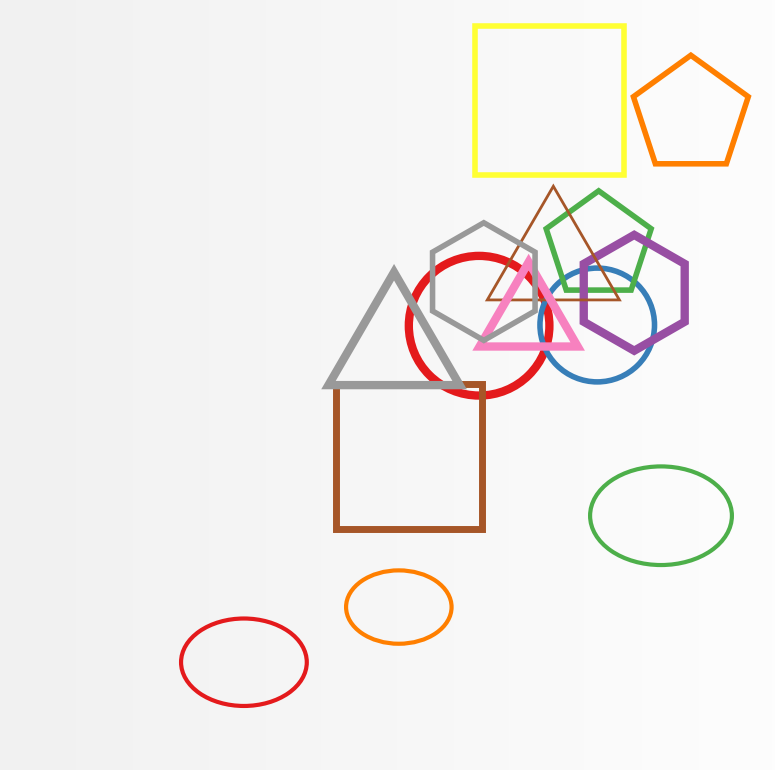[{"shape": "circle", "thickness": 3, "radius": 0.45, "center": [0.618, 0.577]}, {"shape": "oval", "thickness": 1.5, "radius": 0.41, "center": [0.315, 0.14]}, {"shape": "circle", "thickness": 2, "radius": 0.37, "center": [0.771, 0.578]}, {"shape": "oval", "thickness": 1.5, "radius": 0.46, "center": [0.853, 0.33]}, {"shape": "pentagon", "thickness": 2, "radius": 0.36, "center": [0.772, 0.681]}, {"shape": "hexagon", "thickness": 3, "radius": 0.38, "center": [0.818, 0.62]}, {"shape": "oval", "thickness": 1.5, "radius": 0.34, "center": [0.515, 0.212]}, {"shape": "pentagon", "thickness": 2, "radius": 0.39, "center": [0.891, 0.85]}, {"shape": "square", "thickness": 2, "radius": 0.48, "center": [0.709, 0.869]}, {"shape": "triangle", "thickness": 1, "radius": 0.49, "center": [0.714, 0.66]}, {"shape": "square", "thickness": 2.5, "radius": 0.47, "center": [0.528, 0.407]}, {"shape": "triangle", "thickness": 3, "radius": 0.37, "center": [0.682, 0.587]}, {"shape": "hexagon", "thickness": 2, "radius": 0.38, "center": [0.624, 0.634]}, {"shape": "triangle", "thickness": 3, "radius": 0.49, "center": [0.508, 0.549]}]